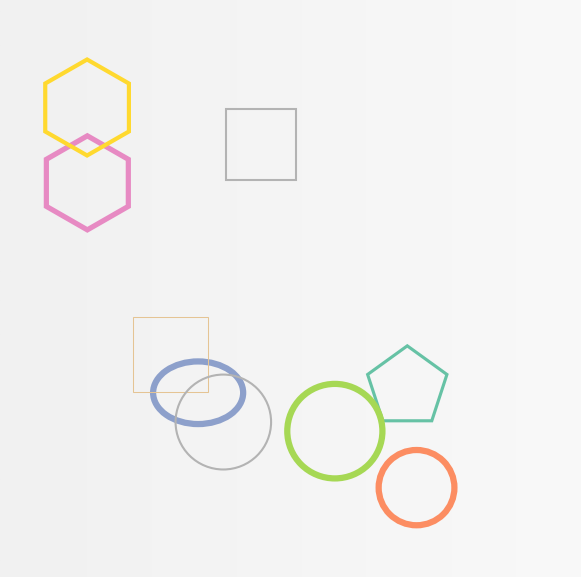[{"shape": "pentagon", "thickness": 1.5, "radius": 0.36, "center": [0.701, 0.329]}, {"shape": "circle", "thickness": 3, "radius": 0.33, "center": [0.717, 0.155]}, {"shape": "oval", "thickness": 3, "radius": 0.39, "center": [0.341, 0.319]}, {"shape": "hexagon", "thickness": 2.5, "radius": 0.41, "center": [0.15, 0.683]}, {"shape": "circle", "thickness": 3, "radius": 0.41, "center": [0.576, 0.253]}, {"shape": "hexagon", "thickness": 2, "radius": 0.42, "center": [0.15, 0.813]}, {"shape": "square", "thickness": 0.5, "radius": 0.32, "center": [0.294, 0.385]}, {"shape": "circle", "thickness": 1, "radius": 0.41, "center": [0.384, 0.268]}, {"shape": "square", "thickness": 1, "radius": 0.3, "center": [0.449, 0.749]}]